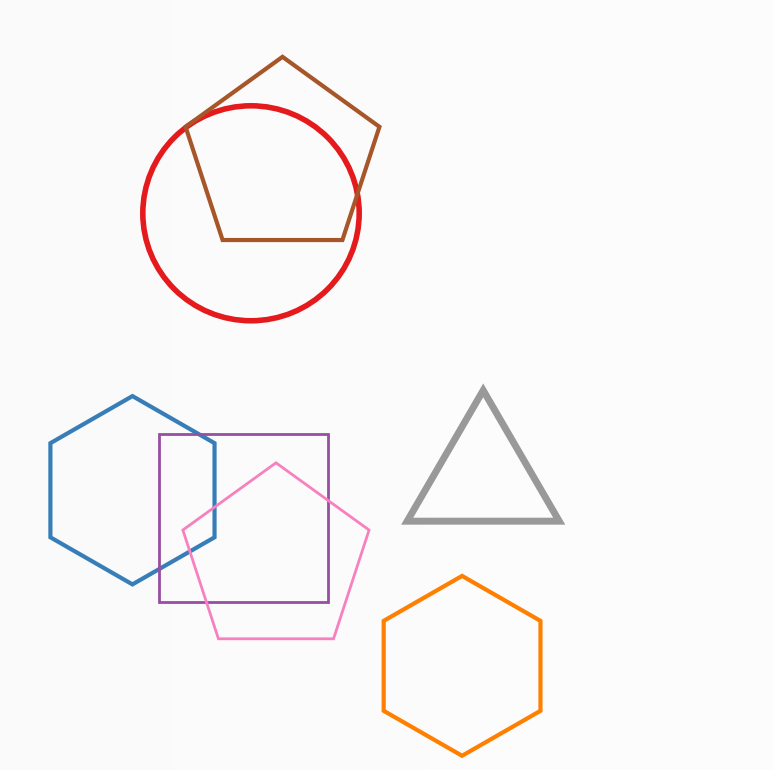[{"shape": "circle", "thickness": 2, "radius": 0.7, "center": [0.324, 0.723]}, {"shape": "hexagon", "thickness": 1.5, "radius": 0.61, "center": [0.171, 0.363]}, {"shape": "square", "thickness": 1, "radius": 0.55, "center": [0.314, 0.328]}, {"shape": "hexagon", "thickness": 1.5, "radius": 0.58, "center": [0.596, 0.135]}, {"shape": "pentagon", "thickness": 1.5, "radius": 0.66, "center": [0.365, 0.795]}, {"shape": "pentagon", "thickness": 1, "radius": 0.63, "center": [0.356, 0.273]}, {"shape": "triangle", "thickness": 2.5, "radius": 0.57, "center": [0.623, 0.38]}]